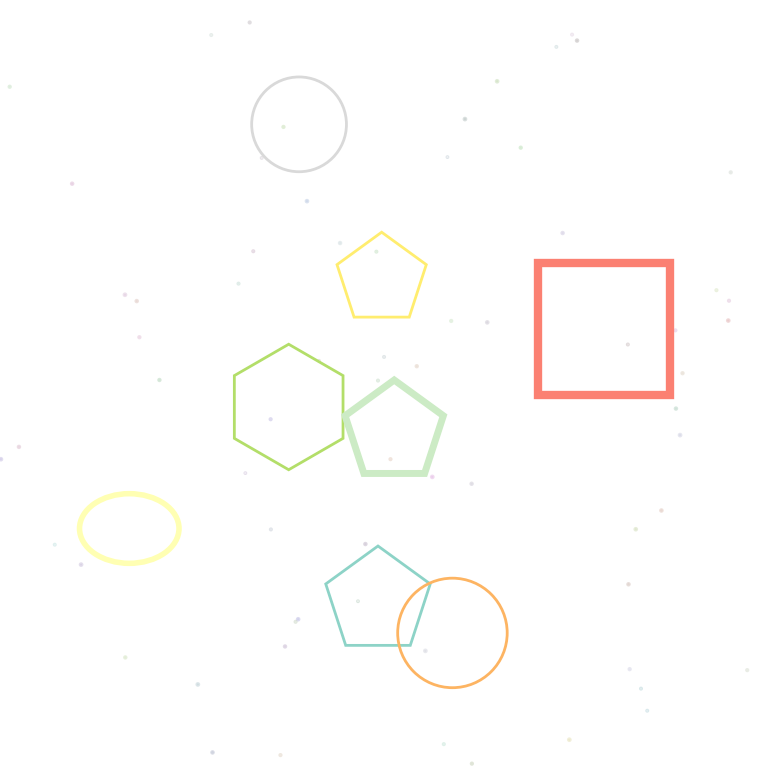[{"shape": "pentagon", "thickness": 1, "radius": 0.36, "center": [0.491, 0.22]}, {"shape": "oval", "thickness": 2, "radius": 0.32, "center": [0.168, 0.314]}, {"shape": "square", "thickness": 3, "radius": 0.43, "center": [0.784, 0.572]}, {"shape": "circle", "thickness": 1, "radius": 0.36, "center": [0.588, 0.178]}, {"shape": "hexagon", "thickness": 1, "radius": 0.41, "center": [0.375, 0.471]}, {"shape": "circle", "thickness": 1, "radius": 0.31, "center": [0.388, 0.839]}, {"shape": "pentagon", "thickness": 2.5, "radius": 0.34, "center": [0.512, 0.439]}, {"shape": "pentagon", "thickness": 1, "radius": 0.3, "center": [0.496, 0.637]}]